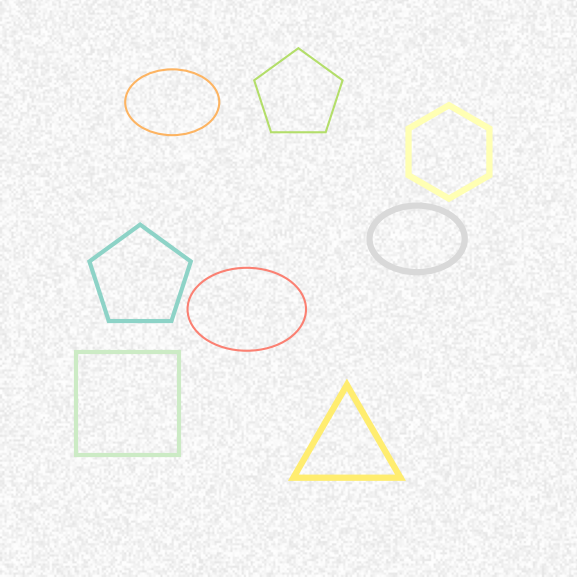[{"shape": "pentagon", "thickness": 2, "radius": 0.46, "center": [0.243, 0.518]}, {"shape": "hexagon", "thickness": 3, "radius": 0.4, "center": [0.777, 0.736]}, {"shape": "oval", "thickness": 1, "radius": 0.51, "center": [0.427, 0.464]}, {"shape": "oval", "thickness": 1, "radius": 0.41, "center": [0.298, 0.822]}, {"shape": "pentagon", "thickness": 1, "radius": 0.4, "center": [0.517, 0.835]}, {"shape": "oval", "thickness": 3, "radius": 0.41, "center": [0.722, 0.585]}, {"shape": "square", "thickness": 2, "radius": 0.44, "center": [0.22, 0.3]}, {"shape": "triangle", "thickness": 3, "radius": 0.54, "center": [0.601, 0.225]}]